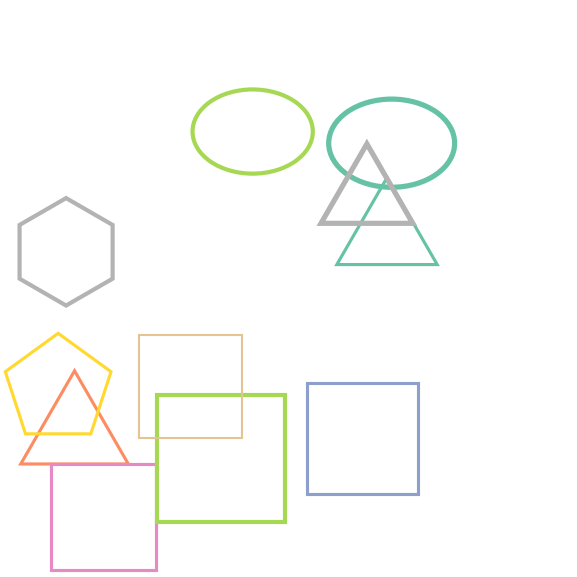[{"shape": "triangle", "thickness": 1.5, "radius": 0.5, "center": [0.67, 0.591]}, {"shape": "oval", "thickness": 2.5, "radius": 0.55, "center": [0.678, 0.751]}, {"shape": "triangle", "thickness": 1.5, "radius": 0.54, "center": [0.129, 0.249]}, {"shape": "square", "thickness": 1.5, "radius": 0.48, "center": [0.628, 0.239]}, {"shape": "square", "thickness": 1.5, "radius": 0.46, "center": [0.179, 0.103]}, {"shape": "square", "thickness": 2, "radius": 0.55, "center": [0.383, 0.205]}, {"shape": "oval", "thickness": 2, "radius": 0.52, "center": [0.438, 0.771]}, {"shape": "pentagon", "thickness": 1.5, "radius": 0.48, "center": [0.101, 0.326]}, {"shape": "square", "thickness": 1, "radius": 0.45, "center": [0.33, 0.33]}, {"shape": "triangle", "thickness": 2.5, "radius": 0.46, "center": [0.635, 0.658]}, {"shape": "hexagon", "thickness": 2, "radius": 0.47, "center": [0.114, 0.563]}]